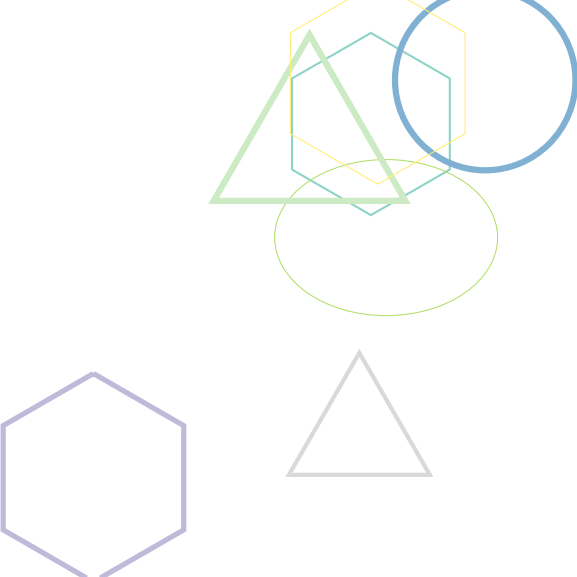[{"shape": "hexagon", "thickness": 1, "radius": 0.79, "center": [0.642, 0.784]}, {"shape": "hexagon", "thickness": 2.5, "radius": 0.9, "center": [0.162, 0.172]}, {"shape": "circle", "thickness": 3, "radius": 0.78, "center": [0.84, 0.86]}, {"shape": "oval", "thickness": 0.5, "radius": 0.97, "center": [0.669, 0.588]}, {"shape": "triangle", "thickness": 2, "radius": 0.7, "center": [0.622, 0.247]}, {"shape": "triangle", "thickness": 3, "radius": 0.96, "center": [0.536, 0.747]}, {"shape": "hexagon", "thickness": 0.5, "radius": 0.87, "center": [0.654, 0.855]}]